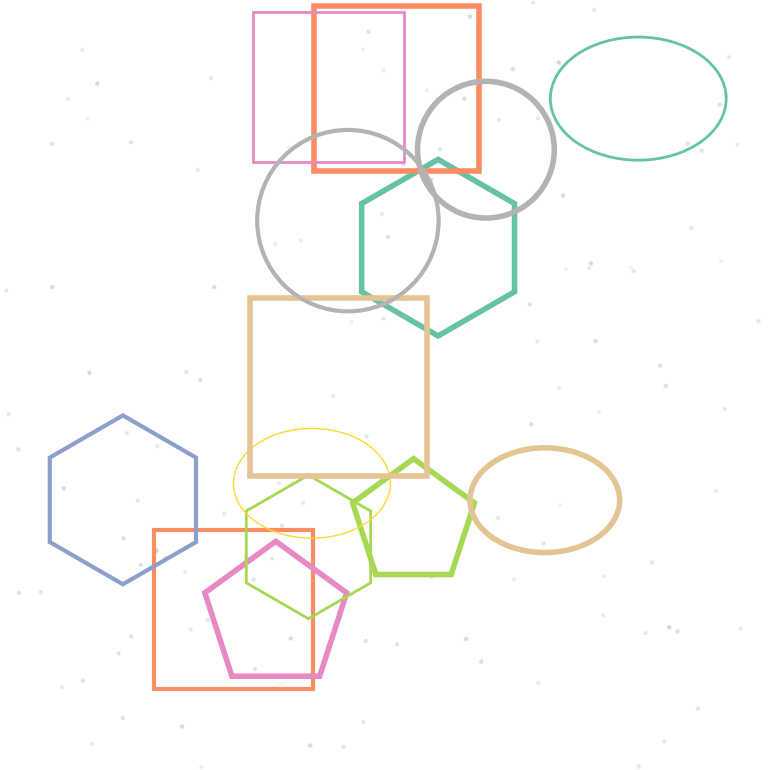[{"shape": "oval", "thickness": 1, "radius": 0.57, "center": [0.829, 0.872]}, {"shape": "hexagon", "thickness": 2, "radius": 0.57, "center": [0.569, 0.678]}, {"shape": "square", "thickness": 2, "radius": 0.54, "center": [0.515, 0.885]}, {"shape": "square", "thickness": 1.5, "radius": 0.52, "center": [0.303, 0.208]}, {"shape": "hexagon", "thickness": 1.5, "radius": 0.55, "center": [0.16, 0.351]}, {"shape": "pentagon", "thickness": 2, "radius": 0.48, "center": [0.358, 0.2]}, {"shape": "square", "thickness": 1, "radius": 0.49, "center": [0.427, 0.887]}, {"shape": "pentagon", "thickness": 2, "radius": 0.42, "center": [0.537, 0.321]}, {"shape": "hexagon", "thickness": 1, "radius": 0.47, "center": [0.401, 0.29]}, {"shape": "oval", "thickness": 0.5, "radius": 0.51, "center": [0.405, 0.372]}, {"shape": "square", "thickness": 2, "radius": 0.58, "center": [0.439, 0.498]}, {"shape": "oval", "thickness": 2, "radius": 0.49, "center": [0.708, 0.35]}, {"shape": "circle", "thickness": 1.5, "radius": 0.59, "center": [0.452, 0.713]}, {"shape": "circle", "thickness": 2, "radius": 0.44, "center": [0.631, 0.806]}]